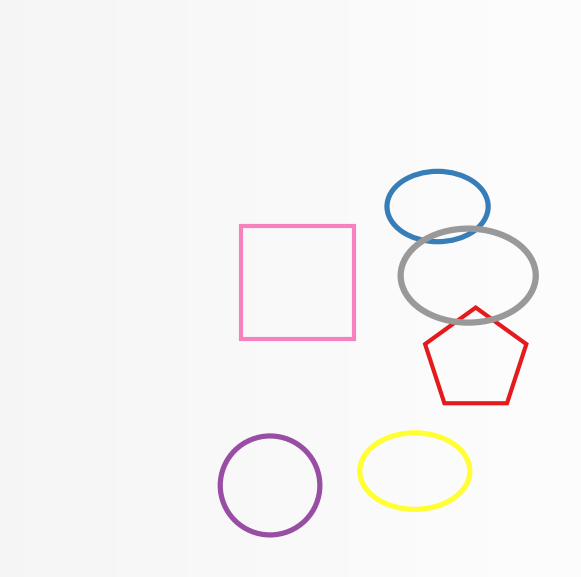[{"shape": "pentagon", "thickness": 2, "radius": 0.46, "center": [0.818, 0.375]}, {"shape": "oval", "thickness": 2.5, "radius": 0.44, "center": [0.753, 0.642]}, {"shape": "circle", "thickness": 2.5, "radius": 0.43, "center": [0.465, 0.159]}, {"shape": "oval", "thickness": 2.5, "radius": 0.47, "center": [0.714, 0.183]}, {"shape": "square", "thickness": 2, "radius": 0.49, "center": [0.512, 0.51]}, {"shape": "oval", "thickness": 3, "radius": 0.58, "center": [0.806, 0.522]}]